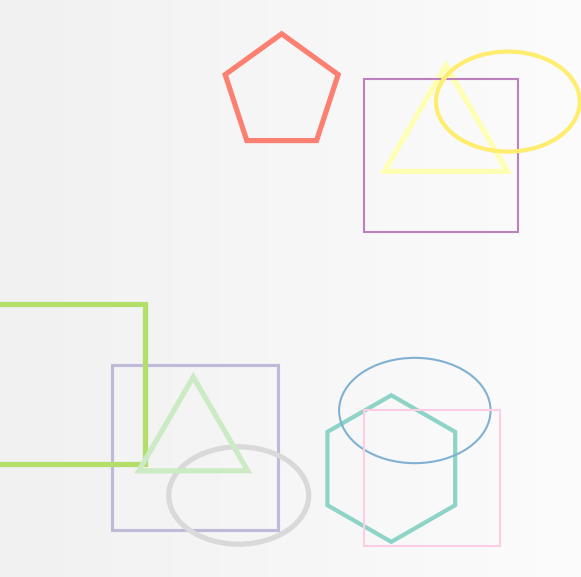[{"shape": "hexagon", "thickness": 2, "radius": 0.63, "center": [0.673, 0.188]}, {"shape": "triangle", "thickness": 2.5, "radius": 0.61, "center": [0.767, 0.764]}, {"shape": "square", "thickness": 1.5, "radius": 0.71, "center": [0.336, 0.224]}, {"shape": "pentagon", "thickness": 2.5, "radius": 0.51, "center": [0.485, 0.838]}, {"shape": "oval", "thickness": 1, "radius": 0.65, "center": [0.714, 0.288]}, {"shape": "square", "thickness": 2.5, "radius": 0.7, "center": [0.111, 0.334]}, {"shape": "square", "thickness": 1, "radius": 0.59, "center": [0.743, 0.171]}, {"shape": "oval", "thickness": 2.5, "radius": 0.6, "center": [0.411, 0.141]}, {"shape": "square", "thickness": 1, "radius": 0.66, "center": [0.758, 0.73]}, {"shape": "triangle", "thickness": 2.5, "radius": 0.54, "center": [0.333, 0.238]}, {"shape": "oval", "thickness": 2, "radius": 0.62, "center": [0.874, 0.823]}]